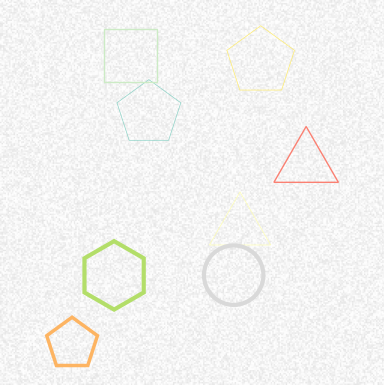[{"shape": "pentagon", "thickness": 0.5, "radius": 0.44, "center": [0.387, 0.706]}, {"shape": "triangle", "thickness": 0.5, "radius": 0.46, "center": [0.623, 0.41]}, {"shape": "triangle", "thickness": 1, "radius": 0.48, "center": [0.795, 0.575]}, {"shape": "pentagon", "thickness": 2.5, "radius": 0.35, "center": [0.187, 0.107]}, {"shape": "hexagon", "thickness": 3, "radius": 0.44, "center": [0.296, 0.285]}, {"shape": "circle", "thickness": 3, "radius": 0.39, "center": [0.607, 0.285]}, {"shape": "square", "thickness": 1, "radius": 0.35, "center": [0.338, 0.856]}, {"shape": "pentagon", "thickness": 0.5, "radius": 0.46, "center": [0.677, 0.841]}]